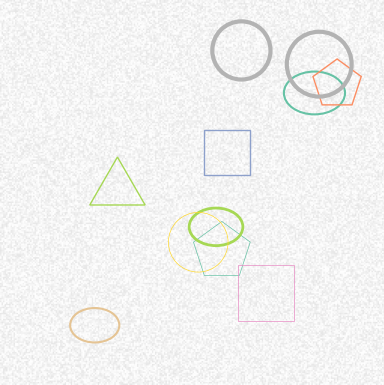[{"shape": "oval", "thickness": 1.5, "radius": 0.4, "center": [0.817, 0.759]}, {"shape": "pentagon", "thickness": 0.5, "radius": 0.39, "center": [0.576, 0.347]}, {"shape": "pentagon", "thickness": 1, "radius": 0.33, "center": [0.876, 0.781]}, {"shape": "square", "thickness": 1, "radius": 0.29, "center": [0.59, 0.604]}, {"shape": "square", "thickness": 0.5, "radius": 0.36, "center": [0.692, 0.239]}, {"shape": "triangle", "thickness": 1, "radius": 0.42, "center": [0.305, 0.509]}, {"shape": "oval", "thickness": 2, "radius": 0.35, "center": [0.561, 0.411]}, {"shape": "circle", "thickness": 0.5, "radius": 0.39, "center": [0.515, 0.371]}, {"shape": "oval", "thickness": 1.5, "radius": 0.32, "center": [0.246, 0.155]}, {"shape": "circle", "thickness": 3, "radius": 0.38, "center": [0.627, 0.869]}, {"shape": "circle", "thickness": 3, "radius": 0.42, "center": [0.829, 0.833]}]